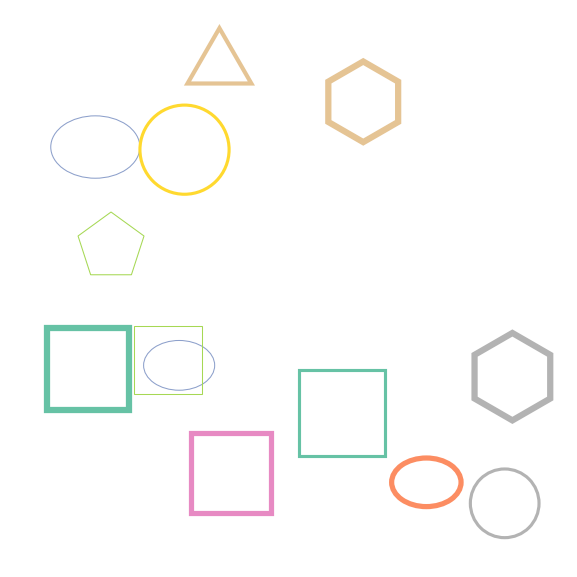[{"shape": "square", "thickness": 1.5, "radius": 0.37, "center": [0.592, 0.283]}, {"shape": "square", "thickness": 3, "radius": 0.36, "center": [0.153, 0.36]}, {"shape": "oval", "thickness": 2.5, "radius": 0.3, "center": [0.738, 0.164]}, {"shape": "oval", "thickness": 0.5, "radius": 0.31, "center": [0.31, 0.366]}, {"shape": "oval", "thickness": 0.5, "radius": 0.39, "center": [0.165, 0.745]}, {"shape": "square", "thickness": 2.5, "radius": 0.34, "center": [0.4, 0.181]}, {"shape": "pentagon", "thickness": 0.5, "radius": 0.3, "center": [0.192, 0.572]}, {"shape": "square", "thickness": 0.5, "radius": 0.29, "center": [0.29, 0.375]}, {"shape": "circle", "thickness": 1.5, "radius": 0.39, "center": [0.32, 0.74]}, {"shape": "hexagon", "thickness": 3, "radius": 0.35, "center": [0.629, 0.823]}, {"shape": "triangle", "thickness": 2, "radius": 0.32, "center": [0.38, 0.886]}, {"shape": "hexagon", "thickness": 3, "radius": 0.38, "center": [0.887, 0.347]}, {"shape": "circle", "thickness": 1.5, "radius": 0.3, "center": [0.874, 0.128]}]